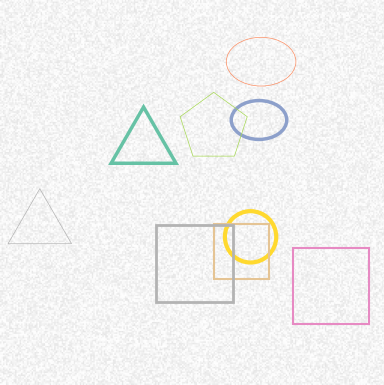[{"shape": "triangle", "thickness": 2.5, "radius": 0.49, "center": [0.373, 0.625]}, {"shape": "oval", "thickness": 0.5, "radius": 0.45, "center": [0.678, 0.84]}, {"shape": "oval", "thickness": 2.5, "radius": 0.36, "center": [0.673, 0.688]}, {"shape": "square", "thickness": 1.5, "radius": 0.49, "center": [0.86, 0.257]}, {"shape": "pentagon", "thickness": 0.5, "radius": 0.46, "center": [0.555, 0.669]}, {"shape": "circle", "thickness": 3, "radius": 0.33, "center": [0.651, 0.385]}, {"shape": "square", "thickness": 1.5, "radius": 0.36, "center": [0.627, 0.347]}, {"shape": "square", "thickness": 2, "radius": 0.5, "center": [0.505, 0.316]}, {"shape": "triangle", "thickness": 0.5, "radius": 0.48, "center": [0.103, 0.415]}]